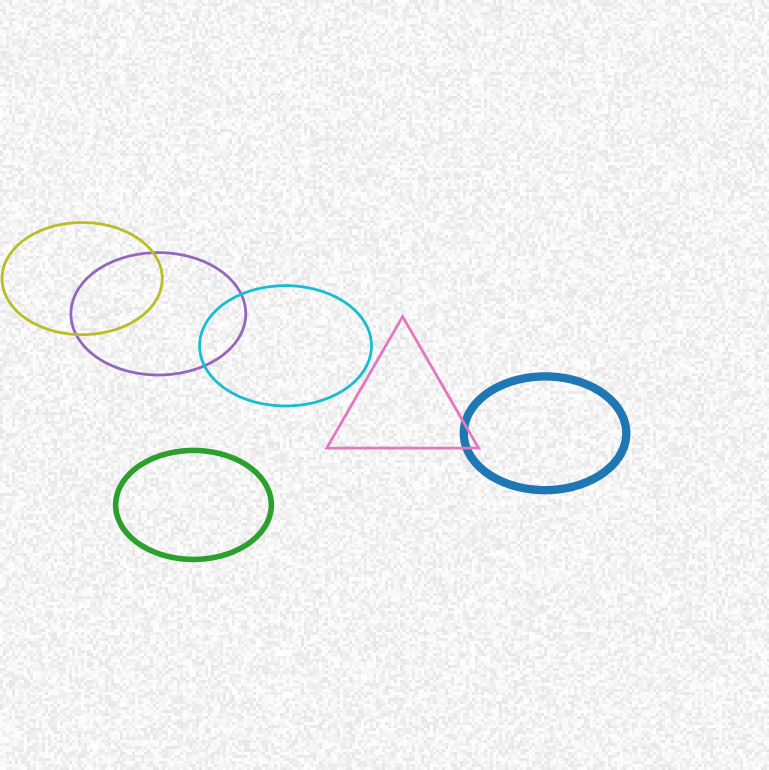[{"shape": "oval", "thickness": 3, "radius": 0.53, "center": [0.708, 0.437]}, {"shape": "oval", "thickness": 2, "radius": 0.51, "center": [0.251, 0.344]}, {"shape": "oval", "thickness": 1, "radius": 0.57, "center": [0.206, 0.592]}, {"shape": "triangle", "thickness": 1, "radius": 0.57, "center": [0.523, 0.475]}, {"shape": "oval", "thickness": 1, "radius": 0.52, "center": [0.107, 0.638]}, {"shape": "oval", "thickness": 1, "radius": 0.56, "center": [0.371, 0.551]}]